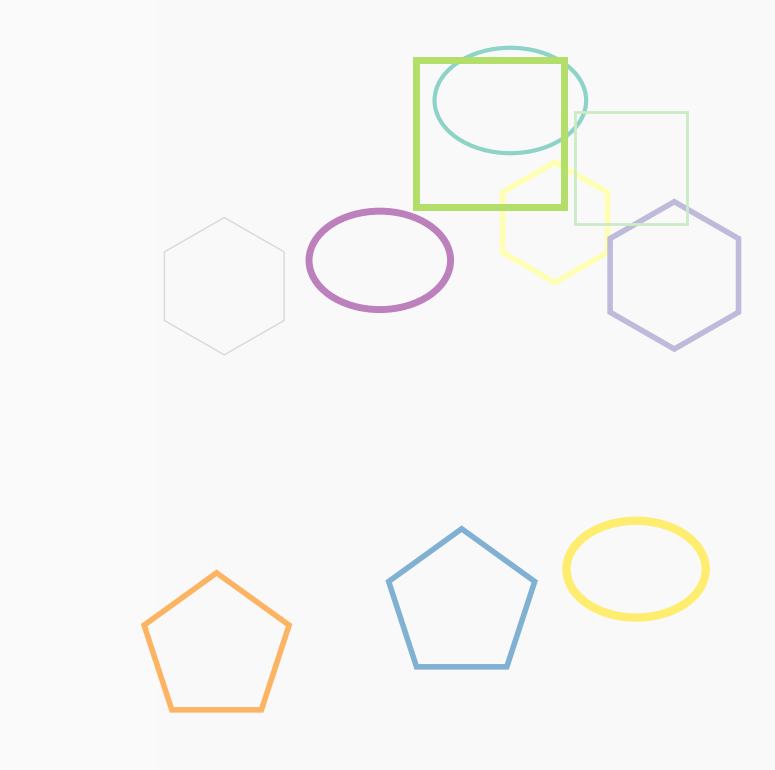[{"shape": "oval", "thickness": 1.5, "radius": 0.49, "center": [0.659, 0.869]}, {"shape": "hexagon", "thickness": 2, "radius": 0.39, "center": [0.716, 0.711]}, {"shape": "hexagon", "thickness": 2, "radius": 0.48, "center": [0.87, 0.642]}, {"shape": "pentagon", "thickness": 2, "radius": 0.5, "center": [0.596, 0.214]}, {"shape": "pentagon", "thickness": 2, "radius": 0.49, "center": [0.279, 0.158]}, {"shape": "square", "thickness": 2.5, "radius": 0.48, "center": [0.632, 0.827]}, {"shape": "hexagon", "thickness": 0.5, "radius": 0.45, "center": [0.289, 0.628]}, {"shape": "oval", "thickness": 2.5, "radius": 0.46, "center": [0.49, 0.662]}, {"shape": "square", "thickness": 1, "radius": 0.36, "center": [0.814, 0.782]}, {"shape": "oval", "thickness": 3, "radius": 0.45, "center": [0.821, 0.261]}]